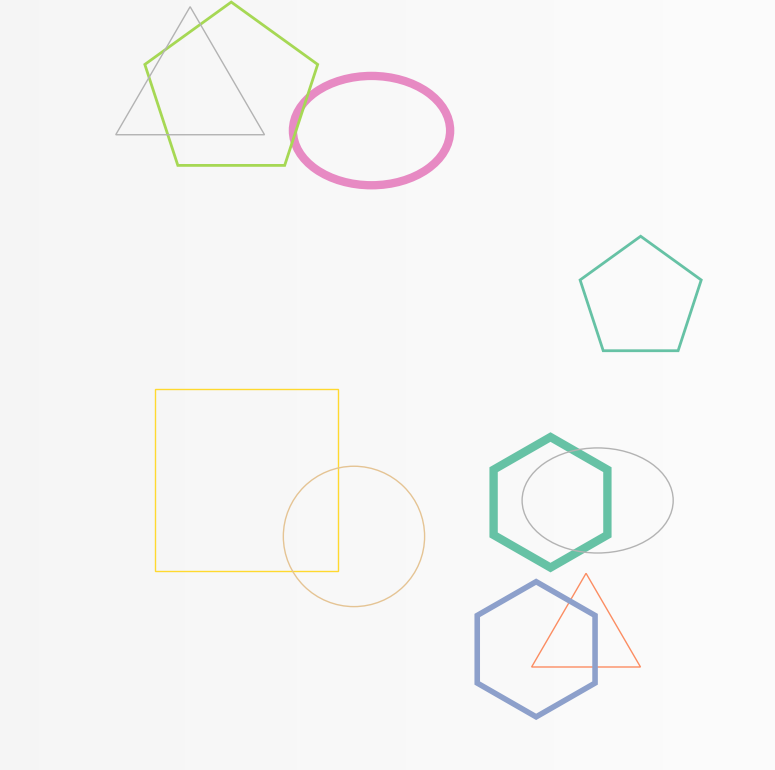[{"shape": "hexagon", "thickness": 3, "radius": 0.42, "center": [0.71, 0.348]}, {"shape": "pentagon", "thickness": 1, "radius": 0.41, "center": [0.827, 0.611]}, {"shape": "triangle", "thickness": 0.5, "radius": 0.41, "center": [0.756, 0.174]}, {"shape": "hexagon", "thickness": 2, "radius": 0.44, "center": [0.692, 0.157]}, {"shape": "oval", "thickness": 3, "radius": 0.51, "center": [0.479, 0.83]}, {"shape": "pentagon", "thickness": 1, "radius": 0.59, "center": [0.298, 0.88]}, {"shape": "square", "thickness": 0.5, "radius": 0.59, "center": [0.318, 0.377]}, {"shape": "circle", "thickness": 0.5, "radius": 0.46, "center": [0.457, 0.303]}, {"shape": "oval", "thickness": 0.5, "radius": 0.49, "center": [0.771, 0.35]}, {"shape": "triangle", "thickness": 0.5, "radius": 0.55, "center": [0.245, 0.88]}]